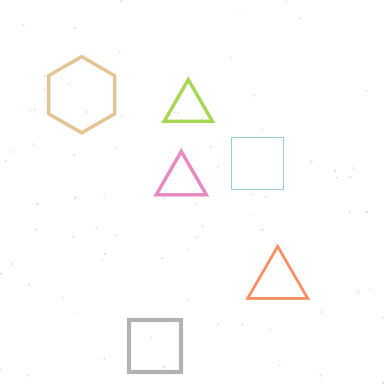[{"shape": "square", "thickness": 0.5, "radius": 0.34, "center": [0.668, 0.577]}, {"shape": "triangle", "thickness": 2, "radius": 0.45, "center": [0.721, 0.27]}, {"shape": "triangle", "thickness": 2.5, "radius": 0.38, "center": [0.471, 0.532]}, {"shape": "triangle", "thickness": 2.5, "radius": 0.36, "center": [0.489, 0.721]}, {"shape": "hexagon", "thickness": 2.5, "radius": 0.5, "center": [0.212, 0.754]}, {"shape": "square", "thickness": 3, "radius": 0.34, "center": [0.403, 0.102]}]